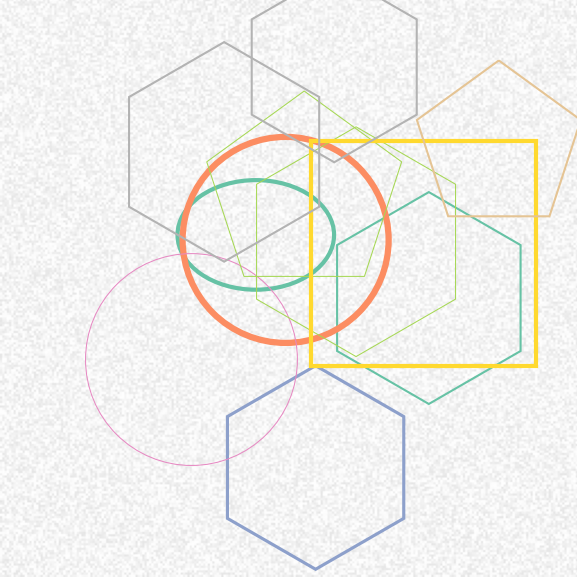[{"shape": "oval", "thickness": 2, "radius": 0.68, "center": [0.443, 0.592]}, {"shape": "hexagon", "thickness": 1, "radius": 0.92, "center": [0.743, 0.483]}, {"shape": "circle", "thickness": 3, "radius": 0.89, "center": [0.495, 0.584]}, {"shape": "hexagon", "thickness": 1.5, "radius": 0.88, "center": [0.546, 0.19]}, {"shape": "circle", "thickness": 0.5, "radius": 0.92, "center": [0.332, 0.377]}, {"shape": "hexagon", "thickness": 0.5, "radius": 0.99, "center": [0.617, 0.581]}, {"shape": "pentagon", "thickness": 0.5, "radius": 0.89, "center": [0.527, 0.664]}, {"shape": "square", "thickness": 2, "radius": 0.98, "center": [0.733, 0.56]}, {"shape": "pentagon", "thickness": 1, "radius": 0.75, "center": [0.864, 0.745]}, {"shape": "hexagon", "thickness": 1, "radius": 0.95, "center": [0.388, 0.736]}, {"shape": "hexagon", "thickness": 1, "radius": 0.82, "center": [0.579, 0.883]}]